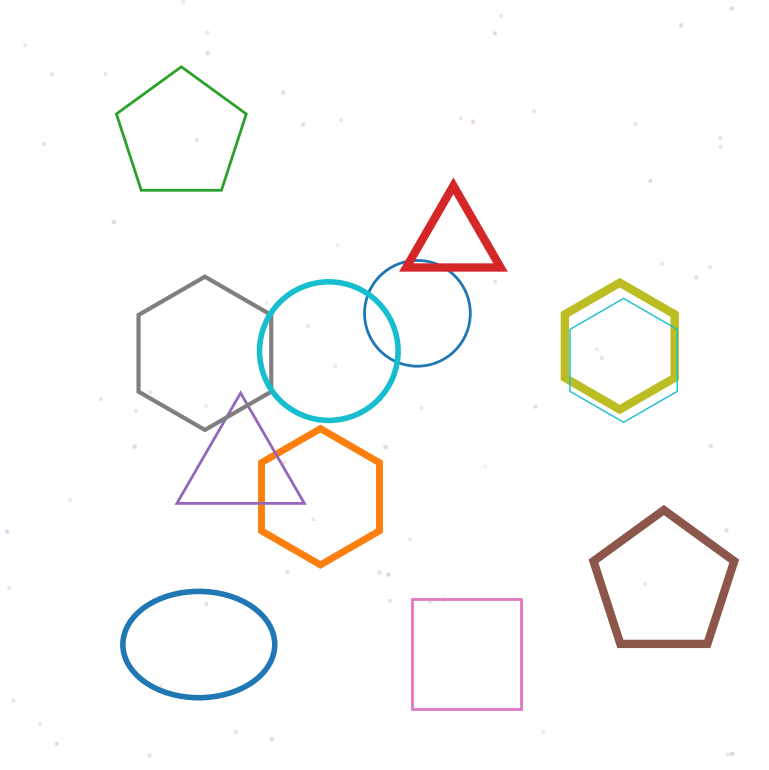[{"shape": "oval", "thickness": 2, "radius": 0.49, "center": [0.258, 0.163]}, {"shape": "circle", "thickness": 1, "radius": 0.34, "center": [0.542, 0.593]}, {"shape": "hexagon", "thickness": 2.5, "radius": 0.44, "center": [0.416, 0.355]}, {"shape": "pentagon", "thickness": 1, "radius": 0.44, "center": [0.236, 0.825]}, {"shape": "triangle", "thickness": 3, "radius": 0.35, "center": [0.589, 0.688]}, {"shape": "triangle", "thickness": 1, "radius": 0.48, "center": [0.312, 0.394]}, {"shape": "pentagon", "thickness": 3, "radius": 0.48, "center": [0.862, 0.242]}, {"shape": "square", "thickness": 1, "radius": 0.35, "center": [0.606, 0.151]}, {"shape": "hexagon", "thickness": 1.5, "radius": 0.5, "center": [0.266, 0.541]}, {"shape": "hexagon", "thickness": 3, "radius": 0.41, "center": [0.805, 0.551]}, {"shape": "hexagon", "thickness": 0.5, "radius": 0.4, "center": [0.81, 0.532]}, {"shape": "circle", "thickness": 2, "radius": 0.45, "center": [0.427, 0.544]}]